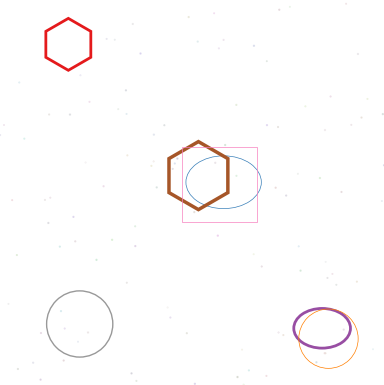[{"shape": "hexagon", "thickness": 2, "radius": 0.34, "center": [0.177, 0.885]}, {"shape": "oval", "thickness": 0.5, "radius": 0.49, "center": [0.581, 0.527]}, {"shape": "oval", "thickness": 2, "radius": 0.37, "center": [0.837, 0.147]}, {"shape": "circle", "thickness": 0.5, "radius": 0.39, "center": [0.853, 0.12]}, {"shape": "hexagon", "thickness": 2.5, "radius": 0.44, "center": [0.515, 0.544]}, {"shape": "square", "thickness": 0.5, "radius": 0.49, "center": [0.57, 0.521]}, {"shape": "circle", "thickness": 1, "radius": 0.43, "center": [0.207, 0.158]}]